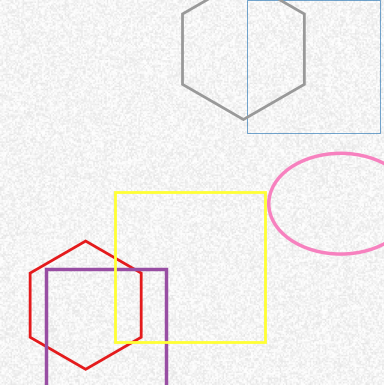[{"shape": "hexagon", "thickness": 2, "radius": 0.83, "center": [0.223, 0.207]}, {"shape": "square", "thickness": 0.5, "radius": 0.86, "center": [0.814, 0.826]}, {"shape": "square", "thickness": 2.5, "radius": 0.78, "center": [0.275, 0.144]}, {"shape": "square", "thickness": 2, "radius": 0.98, "center": [0.493, 0.307]}, {"shape": "oval", "thickness": 2.5, "radius": 0.93, "center": [0.885, 0.471]}, {"shape": "hexagon", "thickness": 2, "radius": 0.91, "center": [0.632, 0.872]}]